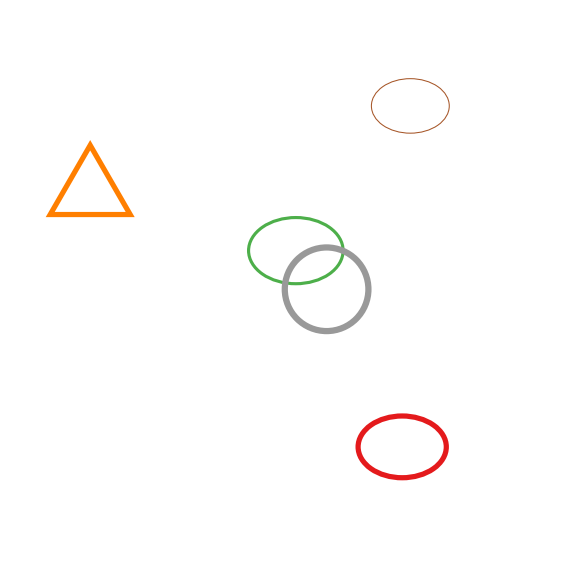[{"shape": "oval", "thickness": 2.5, "radius": 0.38, "center": [0.696, 0.225]}, {"shape": "oval", "thickness": 1.5, "radius": 0.41, "center": [0.512, 0.565]}, {"shape": "triangle", "thickness": 2.5, "radius": 0.4, "center": [0.156, 0.668]}, {"shape": "oval", "thickness": 0.5, "radius": 0.34, "center": [0.711, 0.816]}, {"shape": "circle", "thickness": 3, "radius": 0.36, "center": [0.566, 0.498]}]